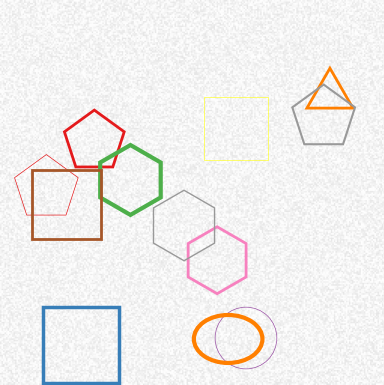[{"shape": "pentagon", "thickness": 2, "radius": 0.41, "center": [0.245, 0.632]}, {"shape": "pentagon", "thickness": 0.5, "radius": 0.43, "center": [0.12, 0.512]}, {"shape": "square", "thickness": 2.5, "radius": 0.49, "center": [0.211, 0.105]}, {"shape": "hexagon", "thickness": 3, "radius": 0.45, "center": [0.339, 0.533]}, {"shape": "circle", "thickness": 0.5, "radius": 0.4, "center": [0.639, 0.122]}, {"shape": "oval", "thickness": 3, "radius": 0.45, "center": [0.593, 0.12]}, {"shape": "triangle", "thickness": 2, "radius": 0.35, "center": [0.857, 0.754]}, {"shape": "square", "thickness": 0.5, "radius": 0.41, "center": [0.613, 0.666]}, {"shape": "square", "thickness": 2, "radius": 0.45, "center": [0.173, 0.468]}, {"shape": "hexagon", "thickness": 2, "radius": 0.43, "center": [0.564, 0.324]}, {"shape": "pentagon", "thickness": 1.5, "radius": 0.43, "center": [0.841, 0.695]}, {"shape": "hexagon", "thickness": 1, "radius": 0.46, "center": [0.478, 0.414]}]